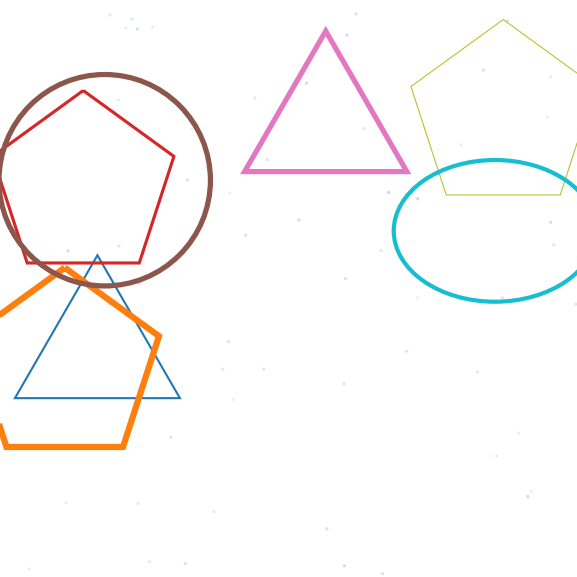[{"shape": "triangle", "thickness": 1, "radius": 0.82, "center": [0.169, 0.392]}, {"shape": "pentagon", "thickness": 3, "radius": 0.86, "center": [0.112, 0.364]}, {"shape": "pentagon", "thickness": 1.5, "radius": 0.83, "center": [0.144, 0.677]}, {"shape": "circle", "thickness": 2.5, "radius": 0.92, "center": [0.181, 0.687]}, {"shape": "triangle", "thickness": 2.5, "radius": 0.81, "center": [0.564, 0.783]}, {"shape": "pentagon", "thickness": 0.5, "radius": 0.84, "center": [0.871, 0.797]}, {"shape": "oval", "thickness": 2, "radius": 0.88, "center": [0.857, 0.599]}]